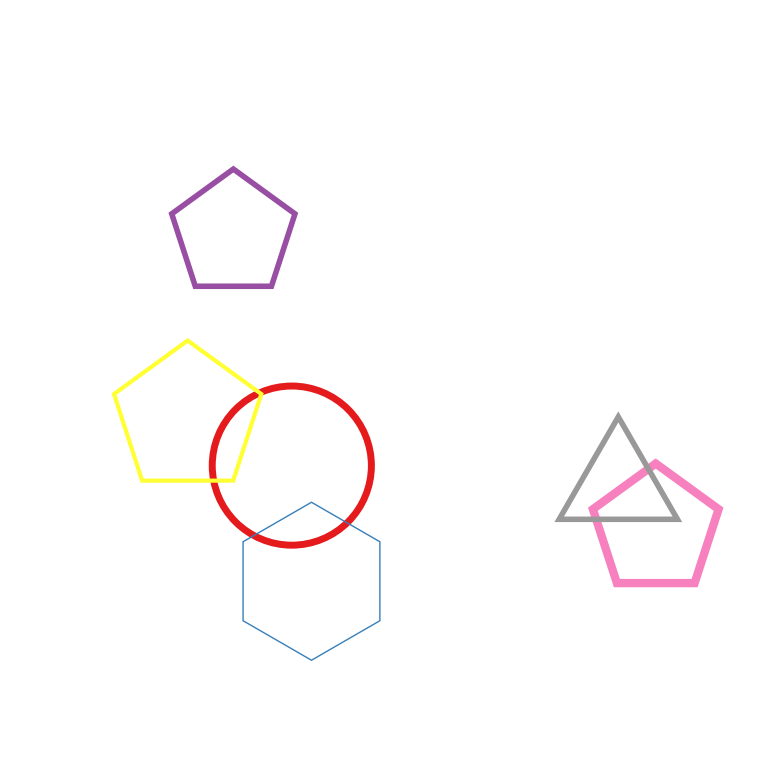[{"shape": "circle", "thickness": 2.5, "radius": 0.52, "center": [0.379, 0.395]}, {"shape": "hexagon", "thickness": 0.5, "radius": 0.51, "center": [0.405, 0.245]}, {"shape": "pentagon", "thickness": 2, "radius": 0.42, "center": [0.303, 0.696]}, {"shape": "pentagon", "thickness": 1.5, "radius": 0.5, "center": [0.244, 0.457]}, {"shape": "pentagon", "thickness": 3, "radius": 0.43, "center": [0.852, 0.312]}, {"shape": "triangle", "thickness": 2, "radius": 0.44, "center": [0.803, 0.37]}]